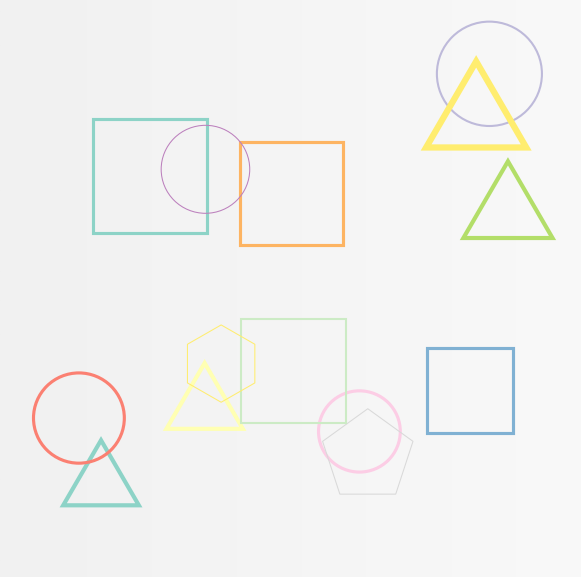[{"shape": "triangle", "thickness": 2, "radius": 0.38, "center": [0.174, 0.162]}, {"shape": "square", "thickness": 1.5, "radius": 0.49, "center": [0.258, 0.694]}, {"shape": "triangle", "thickness": 2, "radius": 0.38, "center": [0.352, 0.295]}, {"shape": "circle", "thickness": 1, "radius": 0.45, "center": [0.842, 0.871]}, {"shape": "circle", "thickness": 1.5, "radius": 0.39, "center": [0.136, 0.275]}, {"shape": "square", "thickness": 1.5, "radius": 0.37, "center": [0.809, 0.324]}, {"shape": "square", "thickness": 1.5, "radius": 0.44, "center": [0.502, 0.664]}, {"shape": "triangle", "thickness": 2, "radius": 0.44, "center": [0.874, 0.631]}, {"shape": "circle", "thickness": 1.5, "radius": 0.35, "center": [0.618, 0.252]}, {"shape": "pentagon", "thickness": 0.5, "radius": 0.41, "center": [0.633, 0.21]}, {"shape": "circle", "thickness": 0.5, "radius": 0.38, "center": [0.353, 0.706]}, {"shape": "square", "thickness": 1, "radius": 0.45, "center": [0.505, 0.357]}, {"shape": "hexagon", "thickness": 0.5, "radius": 0.33, "center": [0.38, 0.37]}, {"shape": "triangle", "thickness": 3, "radius": 0.5, "center": [0.819, 0.793]}]